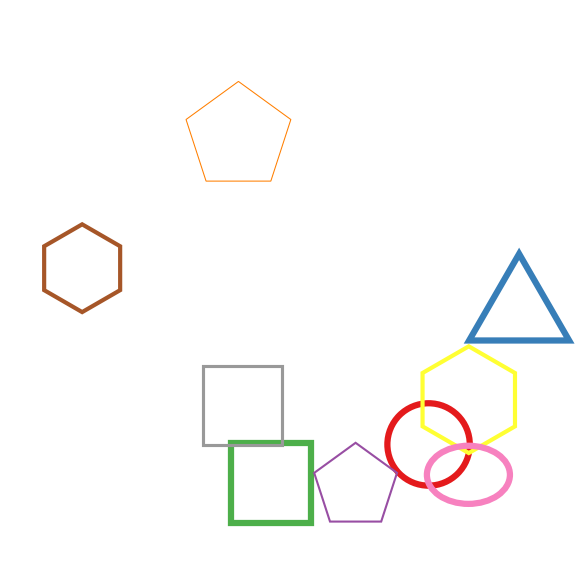[{"shape": "circle", "thickness": 3, "radius": 0.36, "center": [0.742, 0.23]}, {"shape": "triangle", "thickness": 3, "radius": 0.5, "center": [0.899, 0.46]}, {"shape": "square", "thickness": 3, "radius": 0.35, "center": [0.469, 0.162]}, {"shape": "pentagon", "thickness": 1, "radius": 0.38, "center": [0.616, 0.157]}, {"shape": "pentagon", "thickness": 0.5, "radius": 0.48, "center": [0.413, 0.763]}, {"shape": "hexagon", "thickness": 2, "radius": 0.46, "center": [0.812, 0.307]}, {"shape": "hexagon", "thickness": 2, "radius": 0.38, "center": [0.142, 0.535]}, {"shape": "oval", "thickness": 3, "radius": 0.36, "center": [0.811, 0.177]}, {"shape": "square", "thickness": 1.5, "radius": 0.34, "center": [0.42, 0.297]}]